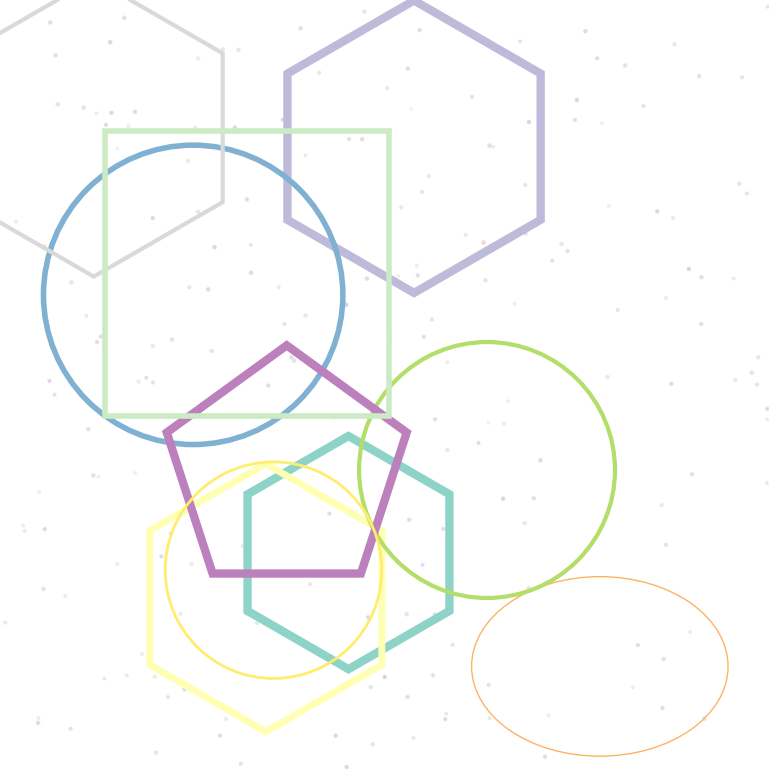[{"shape": "hexagon", "thickness": 3, "radius": 0.76, "center": [0.453, 0.282]}, {"shape": "hexagon", "thickness": 2.5, "radius": 0.87, "center": [0.345, 0.224]}, {"shape": "hexagon", "thickness": 3, "radius": 0.95, "center": [0.538, 0.809]}, {"shape": "circle", "thickness": 2, "radius": 0.97, "center": [0.251, 0.617]}, {"shape": "oval", "thickness": 0.5, "radius": 0.83, "center": [0.779, 0.135]}, {"shape": "circle", "thickness": 1.5, "radius": 0.83, "center": [0.633, 0.39]}, {"shape": "hexagon", "thickness": 1.5, "radius": 0.97, "center": [0.122, 0.834]}, {"shape": "pentagon", "thickness": 3, "radius": 0.82, "center": [0.372, 0.388]}, {"shape": "square", "thickness": 2, "radius": 0.92, "center": [0.321, 0.644]}, {"shape": "circle", "thickness": 1, "radius": 0.7, "center": [0.355, 0.26]}]